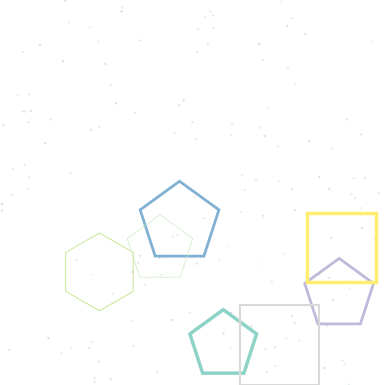[{"shape": "pentagon", "thickness": 2.5, "radius": 0.46, "center": [0.58, 0.105]}, {"shape": "pentagon", "thickness": 2, "radius": 0.47, "center": [0.881, 0.235]}, {"shape": "pentagon", "thickness": 2, "radius": 0.54, "center": [0.466, 0.422]}, {"shape": "hexagon", "thickness": 0.5, "radius": 0.51, "center": [0.258, 0.294]}, {"shape": "square", "thickness": 1.5, "radius": 0.51, "center": [0.726, 0.104]}, {"shape": "pentagon", "thickness": 0.5, "radius": 0.45, "center": [0.416, 0.353]}, {"shape": "square", "thickness": 2.5, "radius": 0.45, "center": [0.887, 0.357]}]